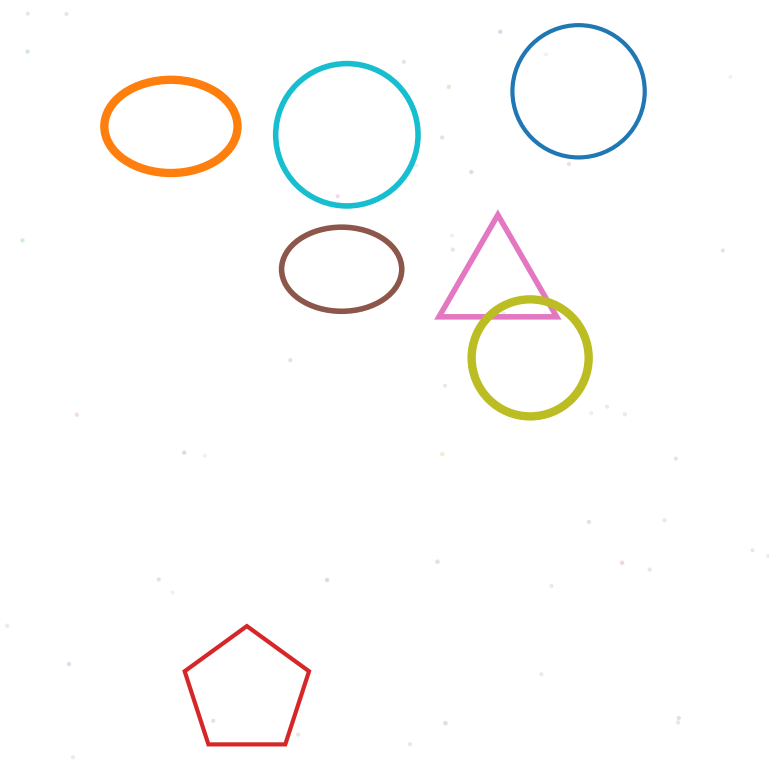[{"shape": "circle", "thickness": 1.5, "radius": 0.43, "center": [0.751, 0.881]}, {"shape": "oval", "thickness": 3, "radius": 0.43, "center": [0.222, 0.836]}, {"shape": "pentagon", "thickness": 1.5, "radius": 0.42, "center": [0.321, 0.102]}, {"shape": "oval", "thickness": 2, "radius": 0.39, "center": [0.444, 0.65]}, {"shape": "triangle", "thickness": 2, "radius": 0.44, "center": [0.647, 0.633]}, {"shape": "circle", "thickness": 3, "radius": 0.38, "center": [0.688, 0.535]}, {"shape": "circle", "thickness": 2, "radius": 0.46, "center": [0.45, 0.825]}]